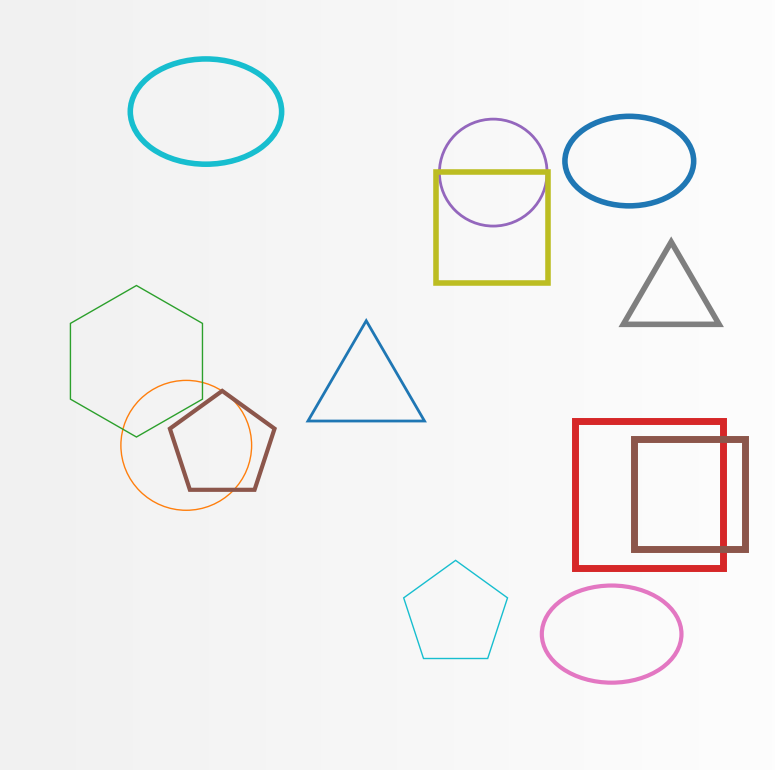[{"shape": "oval", "thickness": 2, "radius": 0.42, "center": [0.812, 0.791]}, {"shape": "triangle", "thickness": 1, "radius": 0.43, "center": [0.473, 0.497]}, {"shape": "circle", "thickness": 0.5, "radius": 0.42, "center": [0.24, 0.422]}, {"shape": "hexagon", "thickness": 0.5, "radius": 0.49, "center": [0.176, 0.531]}, {"shape": "square", "thickness": 2.5, "radius": 0.48, "center": [0.838, 0.358]}, {"shape": "circle", "thickness": 1, "radius": 0.35, "center": [0.636, 0.776]}, {"shape": "square", "thickness": 2.5, "radius": 0.36, "center": [0.889, 0.358]}, {"shape": "pentagon", "thickness": 1.5, "radius": 0.36, "center": [0.287, 0.421]}, {"shape": "oval", "thickness": 1.5, "radius": 0.45, "center": [0.789, 0.176]}, {"shape": "triangle", "thickness": 2, "radius": 0.36, "center": [0.866, 0.614]}, {"shape": "square", "thickness": 2, "radius": 0.36, "center": [0.634, 0.705]}, {"shape": "oval", "thickness": 2, "radius": 0.49, "center": [0.266, 0.855]}, {"shape": "pentagon", "thickness": 0.5, "radius": 0.35, "center": [0.588, 0.202]}]